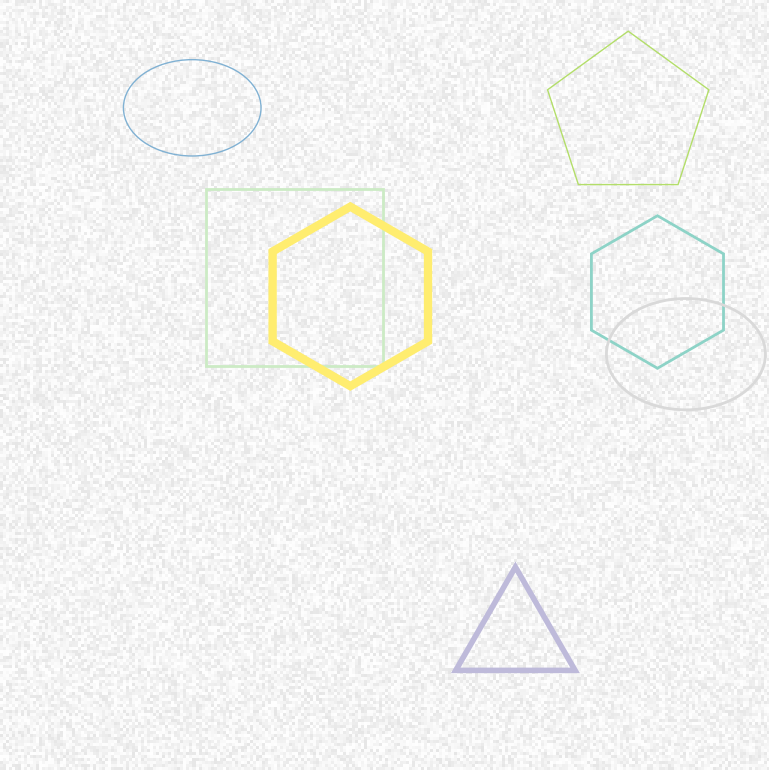[{"shape": "hexagon", "thickness": 1, "radius": 0.5, "center": [0.854, 0.621]}, {"shape": "triangle", "thickness": 2, "radius": 0.45, "center": [0.669, 0.174]}, {"shape": "oval", "thickness": 0.5, "radius": 0.45, "center": [0.25, 0.86]}, {"shape": "pentagon", "thickness": 0.5, "radius": 0.55, "center": [0.816, 0.849]}, {"shape": "oval", "thickness": 1, "radius": 0.52, "center": [0.891, 0.54]}, {"shape": "square", "thickness": 1, "radius": 0.57, "center": [0.382, 0.64]}, {"shape": "hexagon", "thickness": 3, "radius": 0.58, "center": [0.455, 0.615]}]